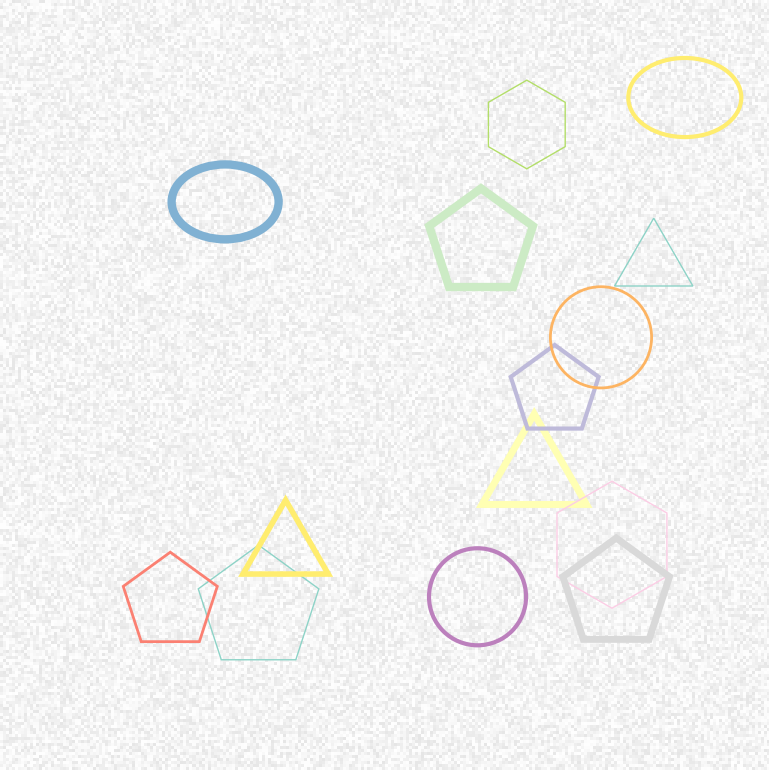[{"shape": "triangle", "thickness": 0.5, "radius": 0.29, "center": [0.849, 0.658]}, {"shape": "pentagon", "thickness": 0.5, "radius": 0.41, "center": [0.336, 0.21]}, {"shape": "triangle", "thickness": 2.5, "radius": 0.39, "center": [0.694, 0.384]}, {"shape": "pentagon", "thickness": 1.5, "radius": 0.3, "center": [0.72, 0.492]}, {"shape": "pentagon", "thickness": 1, "radius": 0.32, "center": [0.221, 0.219]}, {"shape": "oval", "thickness": 3, "radius": 0.35, "center": [0.292, 0.738]}, {"shape": "circle", "thickness": 1, "radius": 0.33, "center": [0.781, 0.562]}, {"shape": "hexagon", "thickness": 0.5, "radius": 0.29, "center": [0.684, 0.838]}, {"shape": "hexagon", "thickness": 0.5, "radius": 0.41, "center": [0.795, 0.293]}, {"shape": "pentagon", "thickness": 2.5, "radius": 0.36, "center": [0.8, 0.229]}, {"shape": "circle", "thickness": 1.5, "radius": 0.32, "center": [0.62, 0.225]}, {"shape": "pentagon", "thickness": 3, "radius": 0.35, "center": [0.625, 0.685]}, {"shape": "oval", "thickness": 1.5, "radius": 0.37, "center": [0.889, 0.873]}, {"shape": "triangle", "thickness": 2, "radius": 0.32, "center": [0.371, 0.286]}]